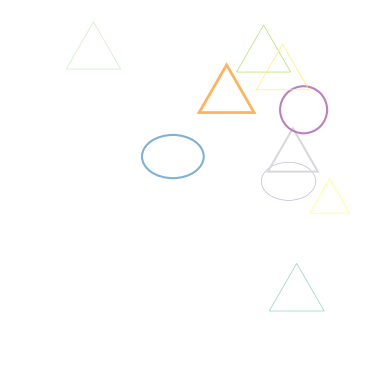[{"shape": "triangle", "thickness": 0.5, "radius": 0.41, "center": [0.771, 0.233]}, {"shape": "triangle", "thickness": 1, "radius": 0.3, "center": [0.856, 0.476]}, {"shape": "oval", "thickness": 0.5, "radius": 0.35, "center": [0.749, 0.529]}, {"shape": "oval", "thickness": 1.5, "radius": 0.4, "center": [0.449, 0.593]}, {"shape": "triangle", "thickness": 2, "radius": 0.41, "center": [0.589, 0.749]}, {"shape": "triangle", "thickness": 0.5, "radius": 0.41, "center": [0.685, 0.853]}, {"shape": "triangle", "thickness": 1.5, "radius": 0.38, "center": [0.761, 0.592]}, {"shape": "circle", "thickness": 1.5, "radius": 0.31, "center": [0.789, 0.715]}, {"shape": "triangle", "thickness": 0.5, "radius": 0.41, "center": [0.243, 0.861]}, {"shape": "triangle", "thickness": 0.5, "radius": 0.39, "center": [0.734, 0.806]}]